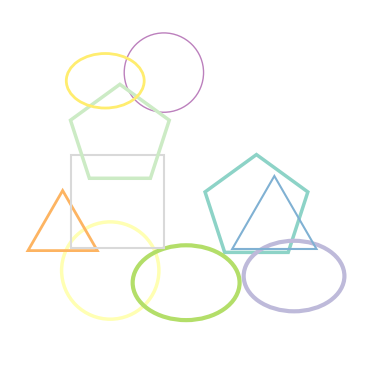[{"shape": "pentagon", "thickness": 2.5, "radius": 0.7, "center": [0.666, 0.458]}, {"shape": "circle", "thickness": 2.5, "radius": 0.63, "center": [0.286, 0.297]}, {"shape": "oval", "thickness": 3, "radius": 0.65, "center": [0.764, 0.283]}, {"shape": "triangle", "thickness": 1.5, "radius": 0.63, "center": [0.713, 0.416]}, {"shape": "triangle", "thickness": 2, "radius": 0.52, "center": [0.163, 0.401]}, {"shape": "oval", "thickness": 3, "radius": 0.69, "center": [0.483, 0.266]}, {"shape": "square", "thickness": 1.5, "radius": 0.6, "center": [0.304, 0.476]}, {"shape": "circle", "thickness": 1, "radius": 0.52, "center": [0.426, 0.811]}, {"shape": "pentagon", "thickness": 2.5, "radius": 0.67, "center": [0.311, 0.646]}, {"shape": "oval", "thickness": 2, "radius": 0.51, "center": [0.273, 0.79]}]